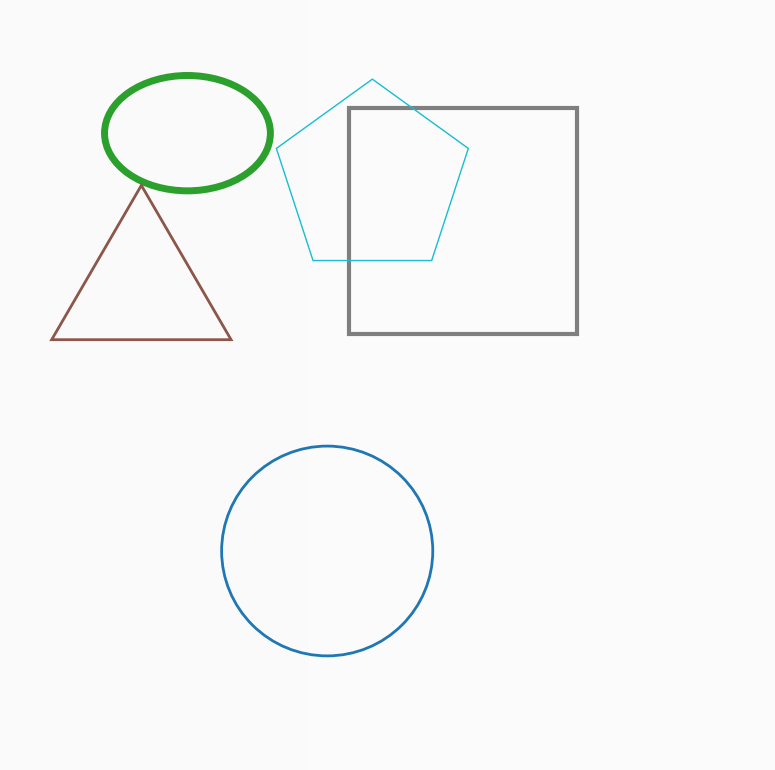[{"shape": "circle", "thickness": 1, "radius": 0.68, "center": [0.422, 0.284]}, {"shape": "oval", "thickness": 2.5, "radius": 0.54, "center": [0.242, 0.827]}, {"shape": "triangle", "thickness": 1, "radius": 0.67, "center": [0.182, 0.626]}, {"shape": "square", "thickness": 1.5, "radius": 0.73, "center": [0.598, 0.713]}, {"shape": "pentagon", "thickness": 0.5, "radius": 0.65, "center": [0.48, 0.767]}]